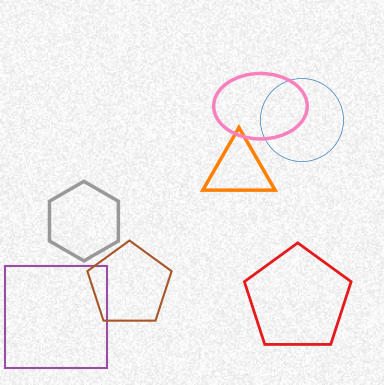[{"shape": "pentagon", "thickness": 2, "radius": 0.73, "center": [0.773, 0.223]}, {"shape": "circle", "thickness": 0.5, "radius": 0.54, "center": [0.784, 0.688]}, {"shape": "square", "thickness": 1.5, "radius": 0.66, "center": [0.146, 0.177]}, {"shape": "triangle", "thickness": 2.5, "radius": 0.54, "center": [0.621, 0.56]}, {"shape": "pentagon", "thickness": 1.5, "radius": 0.58, "center": [0.336, 0.26]}, {"shape": "oval", "thickness": 2.5, "radius": 0.61, "center": [0.677, 0.724]}, {"shape": "hexagon", "thickness": 2.5, "radius": 0.52, "center": [0.218, 0.426]}]